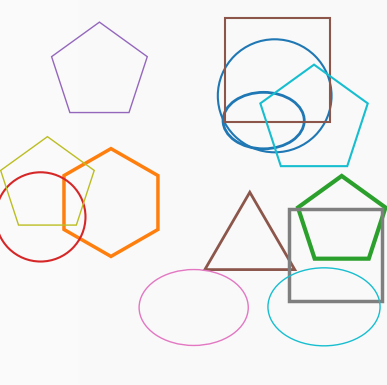[{"shape": "circle", "thickness": 1.5, "radius": 0.73, "center": [0.709, 0.751]}, {"shape": "oval", "thickness": 2, "radius": 0.52, "center": [0.68, 0.687]}, {"shape": "hexagon", "thickness": 2.5, "radius": 0.7, "center": [0.286, 0.474]}, {"shape": "pentagon", "thickness": 3, "radius": 0.59, "center": [0.882, 0.424]}, {"shape": "circle", "thickness": 1.5, "radius": 0.58, "center": [0.105, 0.437]}, {"shape": "pentagon", "thickness": 1, "radius": 0.65, "center": [0.257, 0.813]}, {"shape": "triangle", "thickness": 2, "radius": 0.67, "center": [0.645, 0.367]}, {"shape": "square", "thickness": 1.5, "radius": 0.68, "center": [0.716, 0.819]}, {"shape": "oval", "thickness": 1, "radius": 0.7, "center": [0.5, 0.201]}, {"shape": "square", "thickness": 2.5, "radius": 0.6, "center": [0.866, 0.338]}, {"shape": "pentagon", "thickness": 1, "radius": 0.63, "center": [0.122, 0.518]}, {"shape": "pentagon", "thickness": 1.5, "radius": 0.73, "center": [0.81, 0.686]}, {"shape": "oval", "thickness": 1, "radius": 0.72, "center": [0.836, 0.203]}]